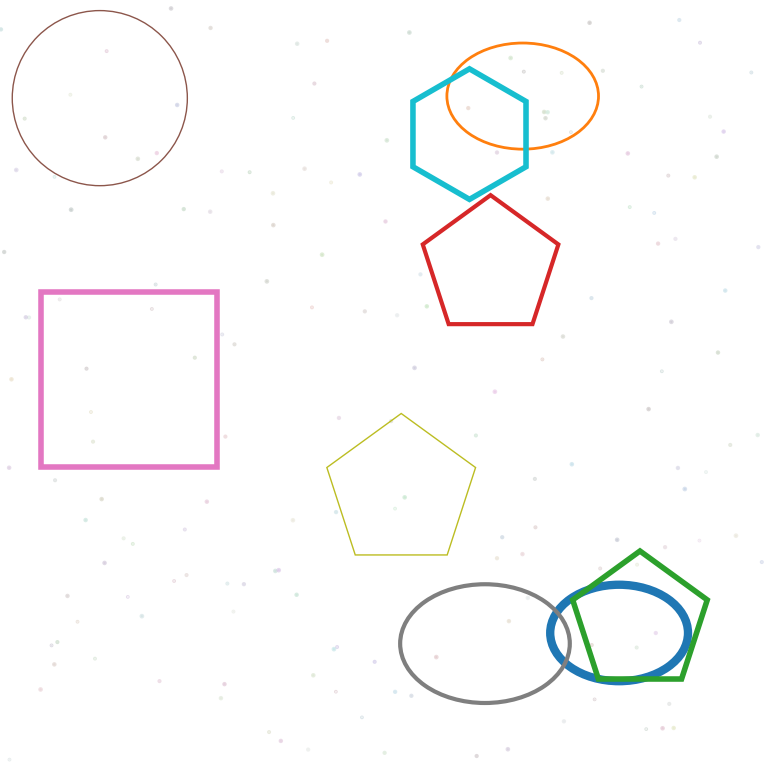[{"shape": "oval", "thickness": 3, "radius": 0.45, "center": [0.804, 0.178]}, {"shape": "oval", "thickness": 1, "radius": 0.49, "center": [0.679, 0.875]}, {"shape": "pentagon", "thickness": 2, "radius": 0.46, "center": [0.831, 0.192]}, {"shape": "pentagon", "thickness": 1.5, "radius": 0.46, "center": [0.637, 0.654]}, {"shape": "circle", "thickness": 0.5, "radius": 0.57, "center": [0.13, 0.873]}, {"shape": "square", "thickness": 2, "radius": 0.57, "center": [0.168, 0.507]}, {"shape": "oval", "thickness": 1.5, "radius": 0.55, "center": [0.63, 0.164]}, {"shape": "pentagon", "thickness": 0.5, "radius": 0.51, "center": [0.521, 0.361]}, {"shape": "hexagon", "thickness": 2, "radius": 0.42, "center": [0.61, 0.826]}]